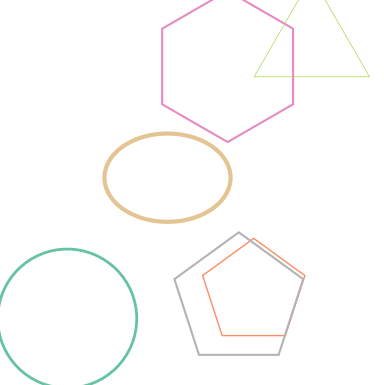[{"shape": "circle", "thickness": 2, "radius": 0.9, "center": [0.175, 0.173]}, {"shape": "pentagon", "thickness": 1, "radius": 0.7, "center": [0.659, 0.241]}, {"shape": "hexagon", "thickness": 1.5, "radius": 0.98, "center": [0.591, 0.827]}, {"shape": "triangle", "thickness": 0.5, "radius": 0.87, "center": [0.81, 0.887]}, {"shape": "oval", "thickness": 3, "radius": 0.82, "center": [0.435, 0.538]}, {"shape": "pentagon", "thickness": 1.5, "radius": 0.88, "center": [0.62, 0.221]}]